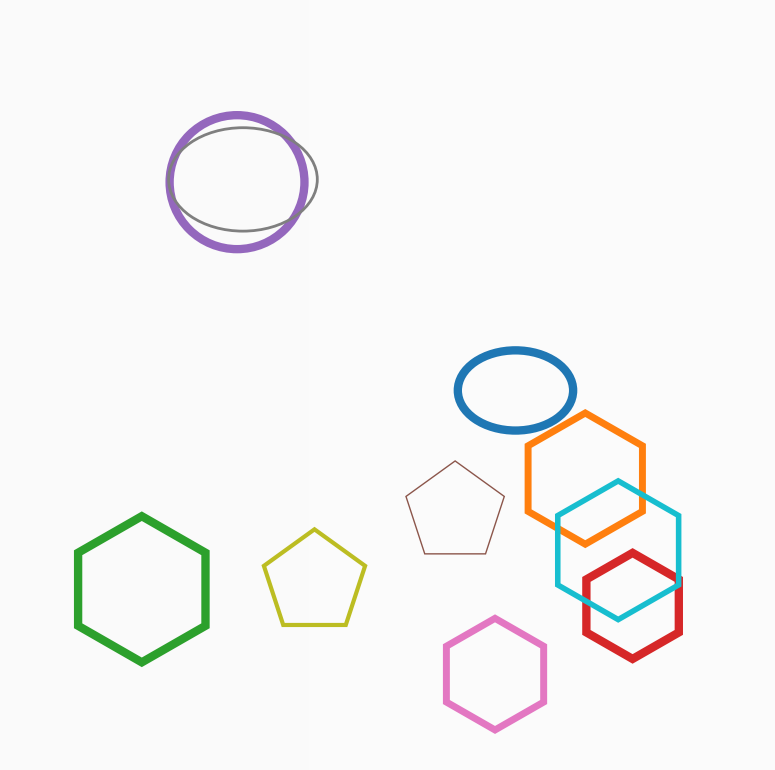[{"shape": "oval", "thickness": 3, "radius": 0.37, "center": [0.665, 0.493]}, {"shape": "hexagon", "thickness": 2.5, "radius": 0.43, "center": [0.755, 0.378]}, {"shape": "hexagon", "thickness": 3, "radius": 0.47, "center": [0.183, 0.235]}, {"shape": "hexagon", "thickness": 3, "radius": 0.34, "center": [0.816, 0.213]}, {"shape": "circle", "thickness": 3, "radius": 0.43, "center": [0.306, 0.763]}, {"shape": "pentagon", "thickness": 0.5, "radius": 0.33, "center": [0.587, 0.335]}, {"shape": "hexagon", "thickness": 2.5, "radius": 0.36, "center": [0.639, 0.124]}, {"shape": "oval", "thickness": 1, "radius": 0.48, "center": [0.313, 0.767]}, {"shape": "pentagon", "thickness": 1.5, "radius": 0.34, "center": [0.406, 0.244]}, {"shape": "hexagon", "thickness": 2, "radius": 0.45, "center": [0.798, 0.285]}]